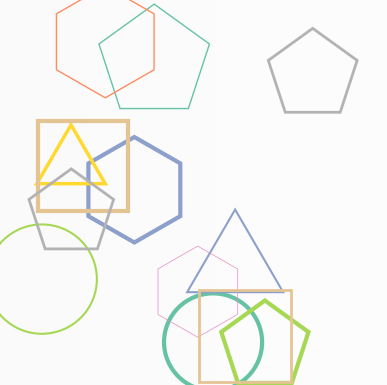[{"shape": "circle", "thickness": 3, "radius": 0.63, "center": [0.55, 0.111]}, {"shape": "pentagon", "thickness": 1, "radius": 0.75, "center": [0.398, 0.839]}, {"shape": "hexagon", "thickness": 1, "radius": 0.73, "center": [0.272, 0.891]}, {"shape": "triangle", "thickness": 1.5, "radius": 0.72, "center": [0.607, 0.313]}, {"shape": "hexagon", "thickness": 3, "radius": 0.68, "center": [0.347, 0.507]}, {"shape": "hexagon", "thickness": 0.5, "radius": 0.59, "center": [0.51, 0.242]}, {"shape": "circle", "thickness": 1.5, "radius": 0.71, "center": [0.108, 0.275]}, {"shape": "pentagon", "thickness": 3, "radius": 0.59, "center": [0.684, 0.101]}, {"shape": "triangle", "thickness": 2.5, "radius": 0.51, "center": [0.183, 0.574]}, {"shape": "square", "thickness": 3, "radius": 0.58, "center": [0.215, 0.569]}, {"shape": "square", "thickness": 2, "radius": 0.59, "center": [0.632, 0.127]}, {"shape": "pentagon", "thickness": 2, "radius": 0.6, "center": [0.807, 0.806]}, {"shape": "pentagon", "thickness": 2, "radius": 0.57, "center": [0.184, 0.446]}]